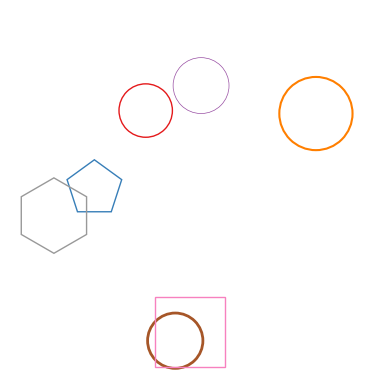[{"shape": "circle", "thickness": 1, "radius": 0.35, "center": [0.378, 0.713]}, {"shape": "pentagon", "thickness": 1, "radius": 0.37, "center": [0.245, 0.51]}, {"shape": "circle", "thickness": 0.5, "radius": 0.36, "center": [0.522, 0.778]}, {"shape": "circle", "thickness": 1.5, "radius": 0.48, "center": [0.821, 0.705]}, {"shape": "circle", "thickness": 2, "radius": 0.36, "center": [0.455, 0.115]}, {"shape": "square", "thickness": 1, "radius": 0.45, "center": [0.493, 0.137]}, {"shape": "hexagon", "thickness": 1, "radius": 0.49, "center": [0.14, 0.44]}]